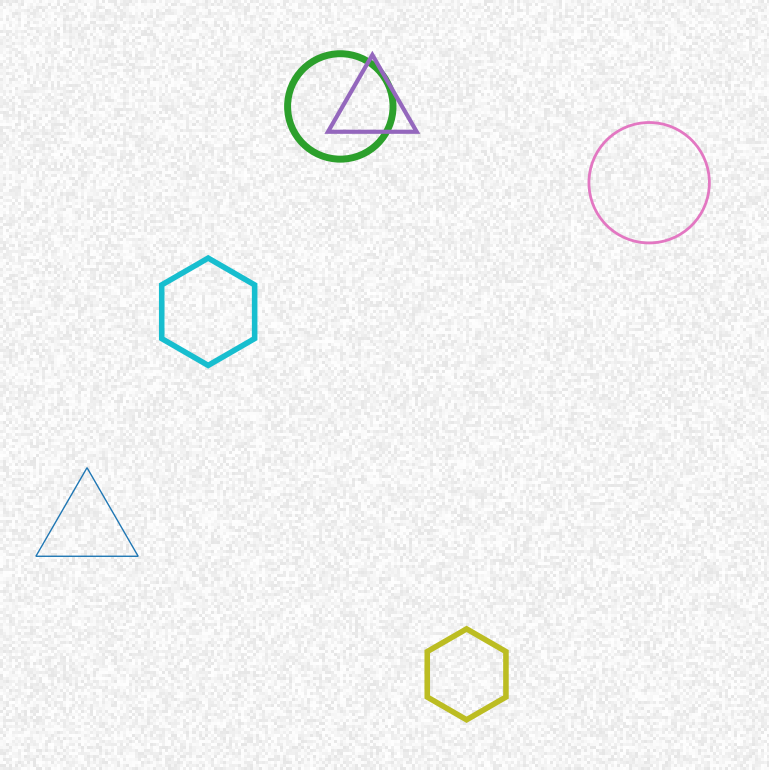[{"shape": "triangle", "thickness": 0.5, "radius": 0.38, "center": [0.113, 0.316]}, {"shape": "circle", "thickness": 2.5, "radius": 0.34, "center": [0.442, 0.862]}, {"shape": "triangle", "thickness": 1.5, "radius": 0.33, "center": [0.484, 0.862]}, {"shape": "circle", "thickness": 1, "radius": 0.39, "center": [0.843, 0.763]}, {"shape": "hexagon", "thickness": 2, "radius": 0.3, "center": [0.606, 0.124]}, {"shape": "hexagon", "thickness": 2, "radius": 0.35, "center": [0.27, 0.595]}]